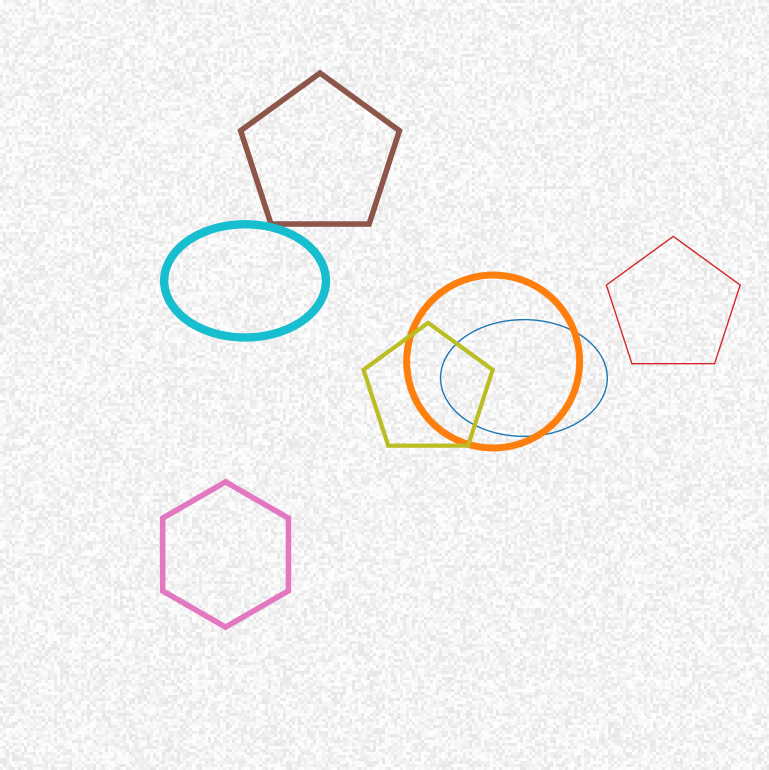[{"shape": "oval", "thickness": 0.5, "radius": 0.54, "center": [0.68, 0.509]}, {"shape": "circle", "thickness": 2.5, "radius": 0.56, "center": [0.64, 0.531]}, {"shape": "pentagon", "thickness": 0.5, "radius": 0.46, "center": [0.874, 0.602]}, {"shape": "pentagon", "thickness": 2, "radius": 0.54, "center": [0.416, 0.797]}, {"shape": "hexagon", "thickness": 2, "radius": 0.47, "center": [0.293, 0.28]}, {"shape": "pentagon", "thickness": 1.5, "radius": 0.44, "center": [0.556, 0.493]}, {"shape": "oval", "thickness": 3, "radius": 0.53, "center": [0.318, 0.635]}]